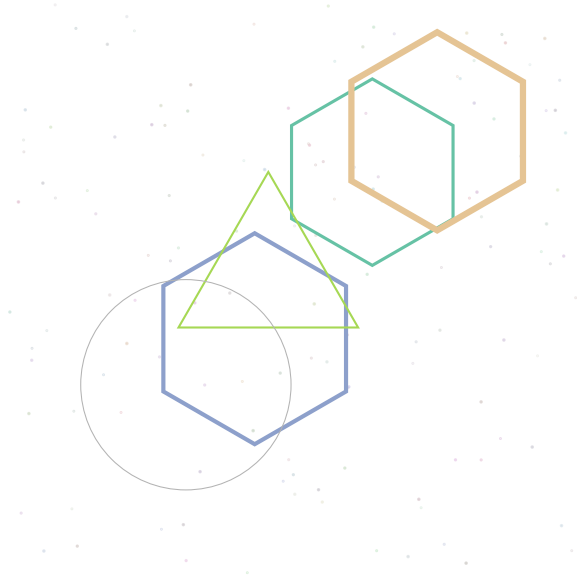[{"shape": "hexagon", "thickness": 1.5, "radius": 0.81, "center": [0.645, 0.701]}, {"shape": "hexagon", "thickness": 2, "radius": 0.91, "center": [0.441, 0.413]}, {"shape": "triangle", "thickness": 1, "radius": 0.9, "center": [0.465, 0.522]}, {"shape": "hexagon", "thickness": 3, "radius": 0.86, "center": [0.757, 0.772]}, {"shape": "circle", "thickness": 0.5, "radius": 0.91, "center": [0.322, 0.333]}]